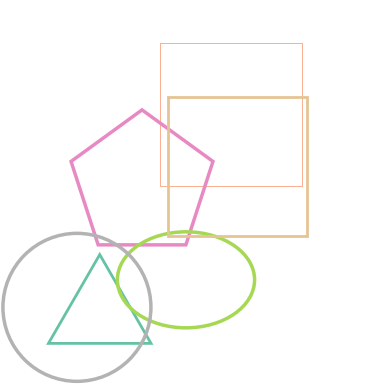[{"shape": "triangle", "thickness": 2, "radius": 0.77, "center": [0.259, 0.185]}, {"shape": "square", "thickness": 0.5, "radius": 0.93, "center": [0.6, 0.702]}, {"shape": "pentagon", "thickness": 2.5, "radius": 0.97, "center": [0.369, 0.521]}, {"shape": "oval", "thickness": 2.5, "radius": 0.89, "center": [0.483, 0.273]}, {"shape": "square", "thickness": 2, "radius": 0.9, "center": [0.618, 0.567]}, {"shape": "circle", "thickness": 2.5, "radius": 0.96, "center": [0.2, 0.202]}]